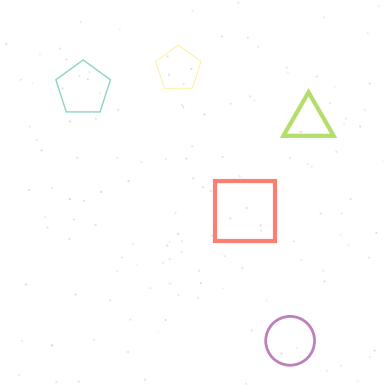[{"shape": "pentagon", "thickness": 1, "radius": 0.37, "center": [0.216, 0.77]}, {"shape": "square", "thickness": 3, "radius": 0.39, "center": [0.636, 0.452]}, {"shape": "triangle", "thickness": 3, "radius": 0.38, "center": [0.801, 0.685]}, {"shape": "circle", "thickness": 2, "radius": 0.32, "center": [0.754, 0.115]}, {"shape": "pentagon", "thickness": 0.5, "radius": 0.31, "center": [0.463, 0.821]}]